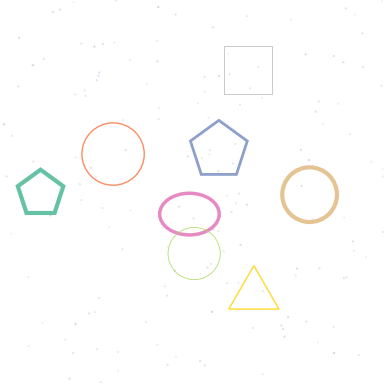[{"shape": "pentagon", "thickness": 3, "radius": 0.31, "center": [0.105, 0.497]}, {"shape": "circle", "thickness": 1, "radius": 0.4, "center": [0.294, 0.6]}, {"shape": "pentagon", "thickness": 2, "radius": 0.39, "center": [0.568, 0.61]}, {"shape": "oval", "thickness": 2.5, "radius": 0.39, "center": [0.492, 0.444]}, {"shape": "circle", "thickness": 0.5, "radius": 0.34, "center": [0.504, 0.341]}, {"shape": "triangle", "thickness": 1, "radius": 0.38, "center": [0.659, 0.235]}, {"shape": "circle", "thickness": 3, "radius": 0.36, "center": [0.804, 0.494]}, {"shape": "square", "thickness": 0.5, "radius": 0.31, "center": [0.644, 0.818]}]